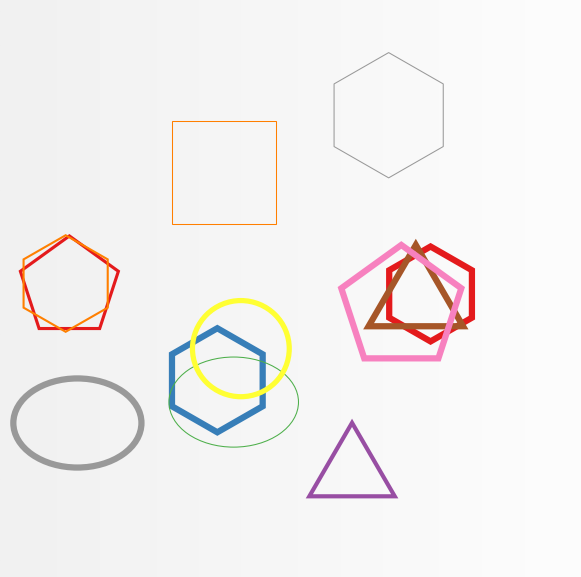[{"shape": "hexagon", "thickness": 3, "radius": 0.41, "center": [0.741, 0.49]}, {"shape": "pentagon", "thickness": 1.5, "radius": 0.44, "center": [0.119, 0.502]}, {"shape": "hexagon", "thickness": 3, "radius": 0.45, "center": [0.374, 0.341]}, {"shape": "oval", "thickness": 0.5, "radius": 0.56, "center": [0.402, 0.303]}, {"shape": "triangle", "thickness": 2, "radius": 0.42, "center": [0.606, 0.182]}, {"shape": "square", "thickness": 0.5, "radius": 0.45, "center": [0.385, 0.7]}, {"shape": "hexagon", "thickness": 1, "radius": 0.42, "center": [0.113, 0.508]}, {"shape": "circle", "thickness": 2.5, "radius": 0.42, "center": [0.414, 0.395]}, {"shape": "triangle", "thickness": 3, "radius": 0.47, "center": [0.715, 0.481]}, {"shape": "pentagon", "thickness": 3, "radius": 0.54, "center": [0.69, 0.466]}, {"shape": "oval", "thickness": 3, "radius": 0.55, "center": [0.133, 0.267]}, {"shape": "hexagon", "thickness": 0.5, "radius": 0.54, "center": [0.669, 0.8]}]